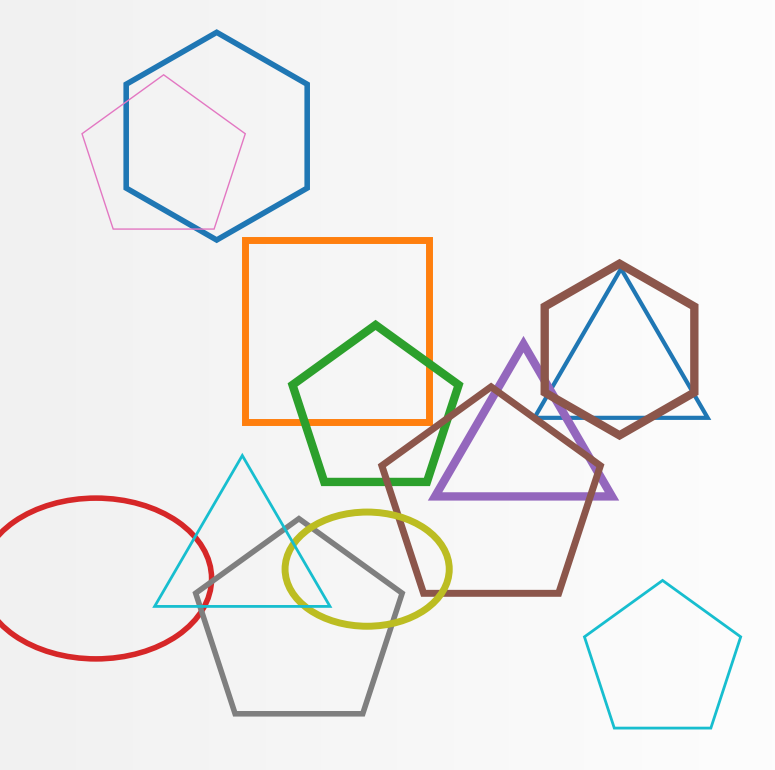[{"shape": "hexagon", "thickness": 2, "radius": 0.67, "center": [0.28, 0.823]}, {"shape": "triangle", "thickness": 1.5, "radius": 0.65, "center": [0.801, 0.522]}, {"shape": "square", "thickness": 2.5, "radius": 0.59, "center": [0.434, 0.57]}, {"shape": "pentagon", "thickness": 3, "radius": 0.56, "center": [0.485, 0.465]}, {"shape": "oval", "thickness": 2, "radius": 0.75, "center": [0.124, 0.249]}, {"shape": "triangle", "thickness": 3, "radius": 0.66, "center": [0.675, 0.421]}, {"shape": "hexagon", "thickness": 3, "radius": 0.56, "center": [0.799, 0.546]}, {"shape": "pentagon", "thickness": 2.5, "radius": 0.74, "center": [0.634, 0.349]}, {"shape": "pentagon", "thickness": 0.5, "radius": 0.55, "center": [0.211, 0.792]}, {"shape": "pentagon", "thickness": 2, "radius": 0.7, "center": [0.386, 0.186]}, {"shape": "oval", "thickness": 2.5, "radius": 0.53, "center": [0.474, 0.261]}, {"shape": "triangle", "thickness": 1, "radius": 0.65, "center": [0.313, 0.278]}, {"shape": "pentagon", "thickness": 1, "radius": 0.53, "center": [0.855, 0.14]}]